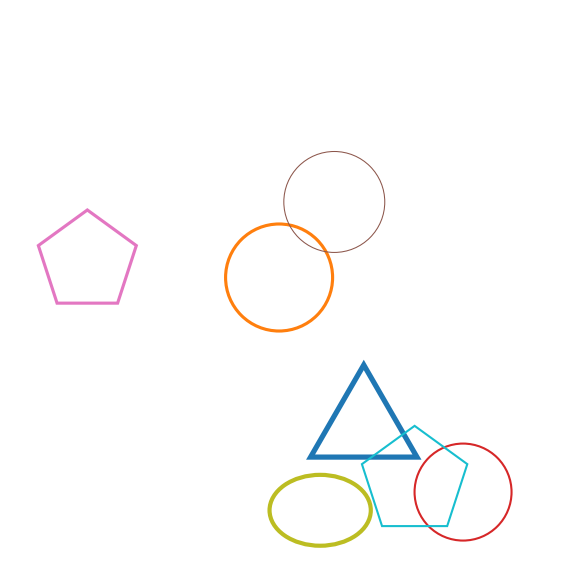[{"shape": "triangle", "thickness": 2.5, "radius": 0.53, "center": [0.63, 0.261]}, {"shape": "circle", "thickness": 1.5, "radius": 0.46, "center": [0.483, 0.519]}, {"shape": "circle", "thickness": 1, "radius": 0.42, "center": [0.802, 0.147]}, {"shape": "circle", "thickness": 0.5, "radius": 0.44, "center": [0.579, 0.649]}, {"shape": "pentagon", "thickness": 1.5, "radius": 0.45, "center": [0.151, 0.546]}, {"shape": "oval", "thickness": 2, "radius": 0.44, "center": [0.554, 0.116]}, {"shape": "pentagon", "thickness": 1, "radius": 0.48, "center": [0.718, 0.166]}]